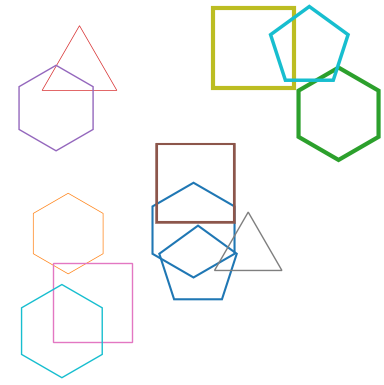[{"shape": "pentagon", "thickness": 1.5, "radius": 0.53, "center": [0.514, 0.308]}, {"shape": "hexagon", "thickness": 1.5, "radius": 0.62, "center": [0.503, 0.402]}, {"shape": "hexagon", "thickness": 0.5, "radius": 0.52, "center": [0.177, 0.393]}, {"shape": "hexagon", "thickness": 3, "radius": 0.6, "center": [0.879, 0.705]}, {"shape": "triangle", "thickness": 0.5, "radius": 0.56, "center": [0.206, 0.821]}, {"shape": "hexagon", "thickness": 1, "radius": 0.56, "center": [0.146, 0.719]}, {"shape": "square", "thickness": 0.5, "radius": 0.52, "center": [0.506, 0.526]}, {"shape": "square", "thickness": 1.5, "radius": 0.5, "center": [0.508, 0.525]}, {"shape": "square", "thickness": 1, "radius": 0.51, "center": [0.24, 0.214]}, {"shape": "triangle", "thickness": 1, "radius": 0.51, "center": [0.645, 0.348]}, {"shape": "square", "thickness": 3, "radius": 0.52, "center": [0.659, 0.875]}, {"shape": "hexagon", "thickness": 1, "radius": 0.6, "center": [0.161, 0.14]}, {"shape": "pentagon", "thickness": 2.5, "radius": 0.53, "center": [0.803, 0.877]}]